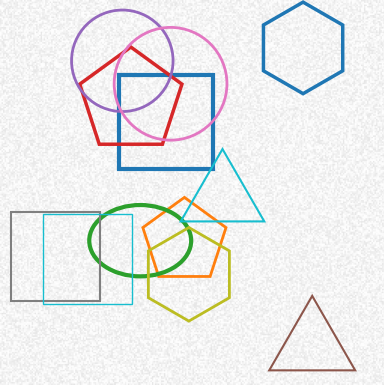[{"shape": "square", "thickness": 3, "radius": 0.61, "center": [0.432, 0.683]}, {"shape": "hexagon", "thickness": 2.5, "radius": 0.59, "center": [0.787, 0.876]}, {"shape": "pentagon", "thickness": 2, "radius": 0.57, "center": [0.479, 0.374]}, {"shape": "oval", "thickness": 3, "radius": 0.66, "center": [0.364, 0.375]}, {"shape": "pentagon", "thickness": 2.5, "radius": 0.7, "center": [0.34, 0.738]}, {"shape": "circle", "thickness": 2, "radius": 0.66, "center": [0.318, 0.842]}, {"shape": "triangle", "thickness": 1.5, "radius": 0.64, "center": [0.811, 0.103]}, {"shape": "circle", "thickness": 2, "radius": 0.73, "center": [0.443, 0.782]}, {"shape": "square", "thickness": 1.5, "radius": 0.58, "center": [0.145, 0.333]}, {"shape": "hexagon", "thickness": 2, "radius": 0.61, "center": [0.491, 0.288]}, {"shape": "triangle", "thickness": 1.5, "radius": 0.63, "center": [0.578, 0.488]}, {"shape": "square", "thickness": 1, "radius": 0.58, "center": [0.227, 0.328]}]